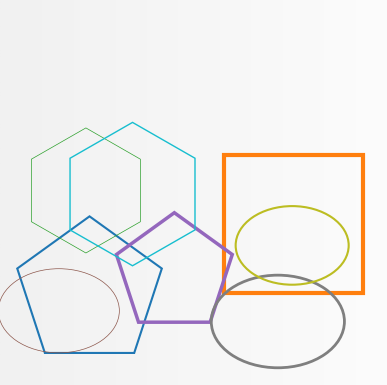[{"shape": "pentagon", "thickness": 1.5, "radius": 0.98, "center": [0.231, 0.242]}, {"shape": "square", "thickness": 3, "radius": 0.9, "center": [0.758, 0.419]}, {"shape": "hexagon", "thickness": 0.5, "radius": 0.81, "center": [0.222, 0.505]}, {"shape": "pentagon", "thickness": 2.5, "radius": 0.79, "center": [0.45, 0.29]}, {"shape": "oval", "thickness": 0.5, "radius": 0.78, "center": [0.152, 0.193]}, {"shape": "oval", "thickness": 2, "radius": 0.86, "center": [0.717, 0.165]}, {"shape": "oval", "thickness": 1.5, "radius": 0.73, "center": [0.754, 0.363]}, {"shape": "hexagon", "thickness": 1, "radius": 0.93, "center": [0.342, 0.496]}]